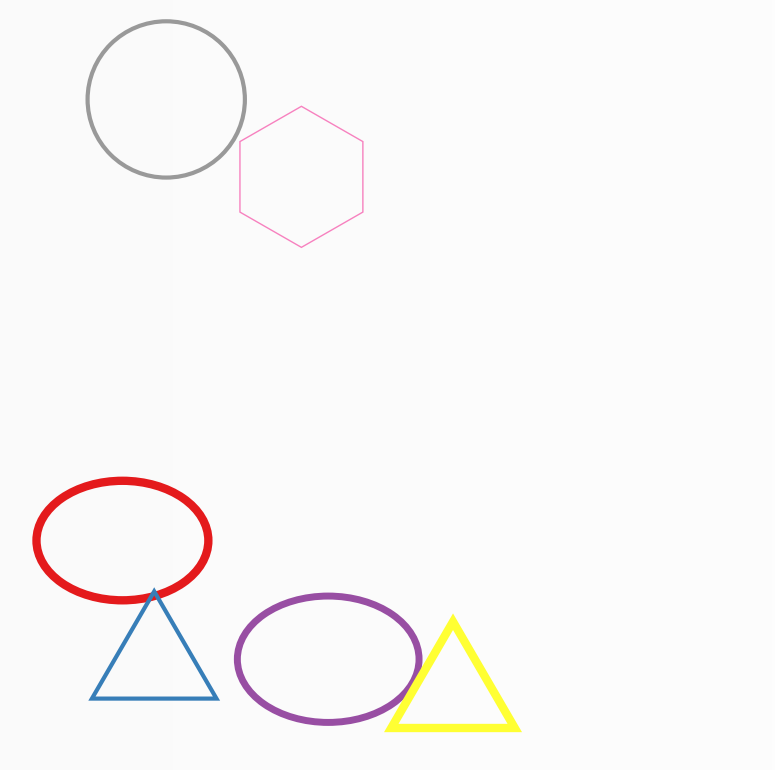[{"shape": "oval", "thickness": 3, "radius": 0.55, "center": [0.158, 0.298]}, {"shape": "triangle", "thickness": 1.5, "radius": 0.46, "center": [0.199, 0.139]}, {"shape": "oval", "thickness": 2.5, "radius": 0.59, "center": [0.423, 0.144]}, {"shape": "triangle", "thickness": 3, "radius": 0.46, "center": [0.585, 0.101]}, {"shape": "hexagon", "thickness": 0.5, "radius": 0.46, "center": [0.389, 0.77]}, {"shape": "circle", "thickness": 1.5, "radius": 0.51, "center": [0.214, 0.871]}]